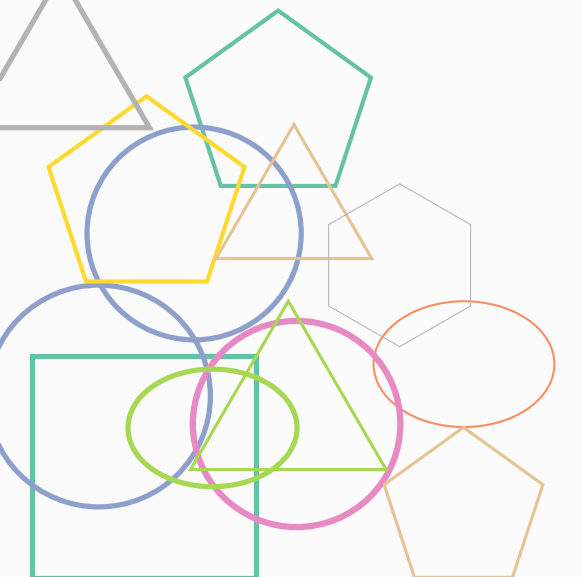[{"shape": "square", "thickness": 2.5, "radius": 0.96, "center": [0.248, 0.19]}, {"shape": "pentagon", "thickness": 2, "radius": 0.84, "center": [0.479, 0.813]}, {"shape": "oval", "thickness": 1, "radius": 0.78, "center": [0.798, 0.369]}, {"shape": "circle", "thickness": 2.5, "radius": 0.92, "center": [0.334, 0.595]}, {"shape": "circle", "thickness": 2.5, "radius": 0.96, "center": [0.17, 0.313]}, {"shape": "circle", "thickness": 3, "radius": 0.89, "center": [0.51, 0.265]}, {"shape": "oval", "thickness": 2.5, "radius": 0.73, "center": [0.366, 0.258]}, {"shape": "triangle", "thickness": 1.5, "radius": 0.97, "center": [0.496, 0.283]}, {"shape": "pentagon", "thickness": 2, "radius": 0.89, "center": [0.252, 0.655]}, {"shape": "pentagon", "thickness": 1.5, "radius": 0.72, "center": [0.797, 0.116]}, {"shape": "triangle", "thickness": 1.5, "radius": 0.77, "center": [0.506, 0.629]}, {"shape": "triangle", "thickness": 2.5, "radius": 0.88, "center": [0.104, 0.866]}, {"shape": "hexagon", "thickness": 0.5, "radius": 0.7, "center": [0.688, 0.54]}]